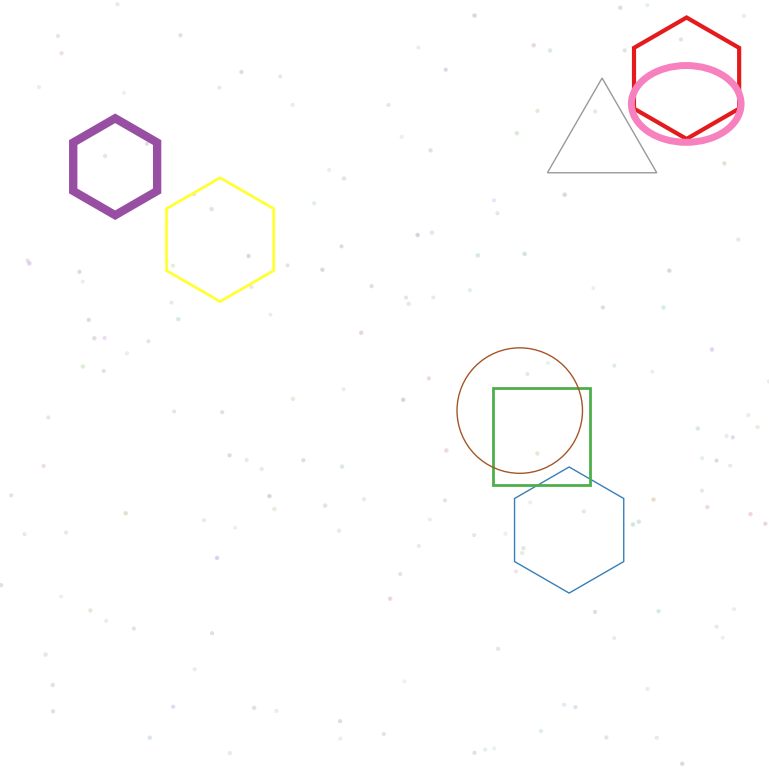[{"shape": "hexagon", "thickness": 1.5, "radius": 0.39, "center": [0.892, 0.898]}, {"shape": "hexagon", "thickness": 0.5, "radius": 0.41, "center": [0.739, 0.312]}, {"shape": "square", "thickness": 1, "radius": 0.31, "center": [0.703, 0.434]}, {"shape": "hexagon", "thickness": 3, "radius": 0.31, "center": [0.15, 0.783]}, {"shape": "hexagon", "thickness": 1, "radius": 0.4, "center": [0.286, 0.689]}, {"shape": "circle", "thickness": 0.5, "radius": 0.41, "center": [0.675, 0.467]}, {"shape": "oval", "thickness": 2.5, "radius": 0.36, "center": [0.891, 0.865]}, {"shape": "triangle", "thickness": 0.5, "radius": 0.41, "center": [0.782, 0.817]}]